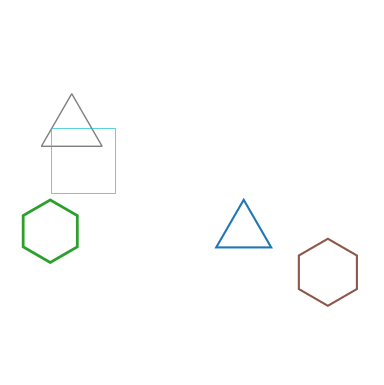[{"shape": "triangle", "thickness": 1.5, "radius": 0.41, "center": [0.633, 0.399]}, {"shape": "hexagon", "thickness": 2, "radius": 0.41, "center": [0.13, 0.399]}, {"shape": "hexagon", "thickness": 1.5, "radius": 0.44, "center": [0.852, 0.293]}, {"shape": "triangle", "thickness": 1, "radius": 0.46, "center": [0.186, 0.666]}, {"shape": "square", "thickness": 0.5, "radius": 0.42, "center": [0.215, 0.583]}]